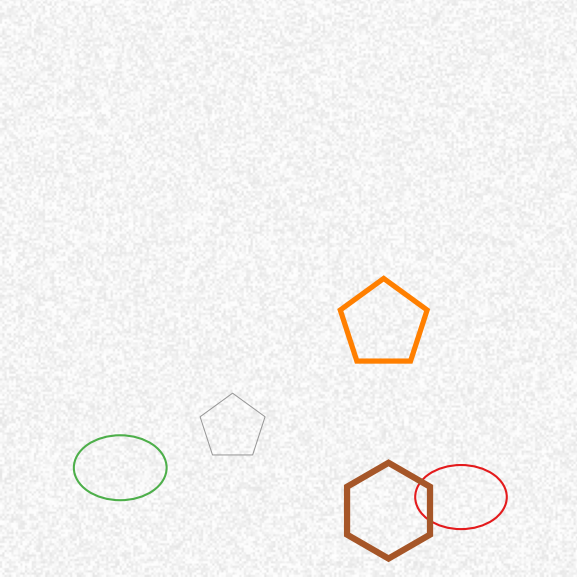[{"shape": "oval", "thickness": 1, "radius": 0.4, "center": [0.798, 0.138]}, {"shape": "oval", "thickness": 1, "radius": 0.4, "center": [0.208, 0.189]}, {"shape": "pentagon", "thickness": 2.5, "radius": 0.4, "center": [0.664, 0.438]}, {"shape": "hexagon", "thickness": 3, "radius": 0.41, "center": [0.673, 0.115]}, {"shape": "pentagon", "thickness": 0.5, "radius": 0.3, "center": [0.403, 0.259]}]